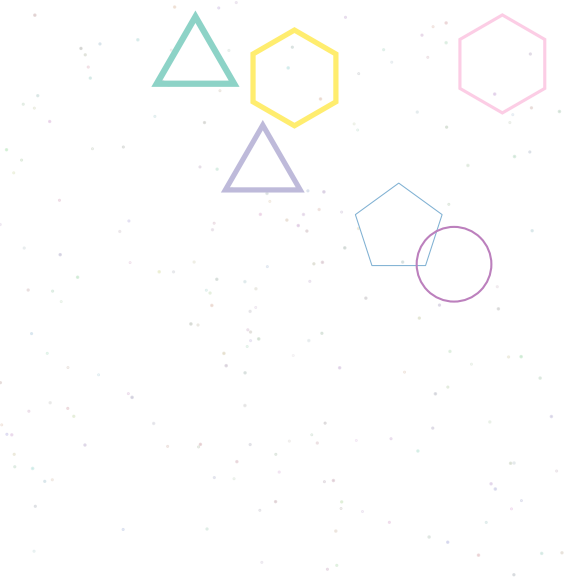[{"shape": "triangle", "thickness": 3, "radius": 0.39, "center": [0.338, 0.893]}, {"shape": "triangle", "thickness": 2.5, "radius": 0.37, "center": [0.455, 0.708]}, {"shape": "pentagon", "thickness": 0.5, "radius": 0.39, "center": [0.69, 0.603]}, {"shape": "hexagon", "thickness": 1.5, "radius": 0.42, "center": [0.87, 0.888]}, {"shape": "circle", "thickness": 1, "radius": 0.32, "center": [0.786, 0.542]}, {"shape": "hexagon", "thickness": 2.5, "radius": 0.41, "center": [0.51, 0.864]}]